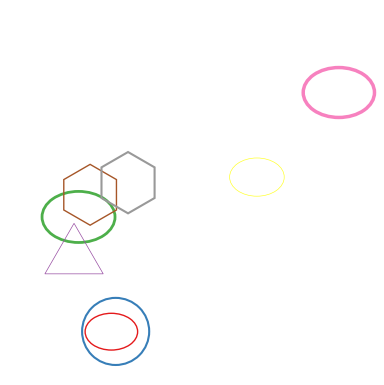[{"shape": "oval", "thickness": 1, "radius": 0.34, "center": [0.289, 0.139]}, {"shape": "circle", "thickness": 1.5, "radius": 0.44, "center": [0.3, 0.139]}, {"shape": "oval", "thickness": 2, "radius": 0.47, "center": [0.204, 0.437]}, {"shape": "triangle", "thickness": 0.5, "radius": 0.44, "center": [0.192, 0.332]}, {"shape": "oval", "thickness": 0.5, "radius": 0.35, "center": [0.667, 0.54]}, {"shape": "hexagon", "thickness": 1, "radius": 0.39, "center": [0.234, 0.494]}, {"shape": "oval", "thickness": 2.5, "radius": 0.46, "center": [0.88, 0.76]}, {"shape": "hexagon", "thickness": 1.5, "radius": 0.4, "center": [0.333, 0.526]}]